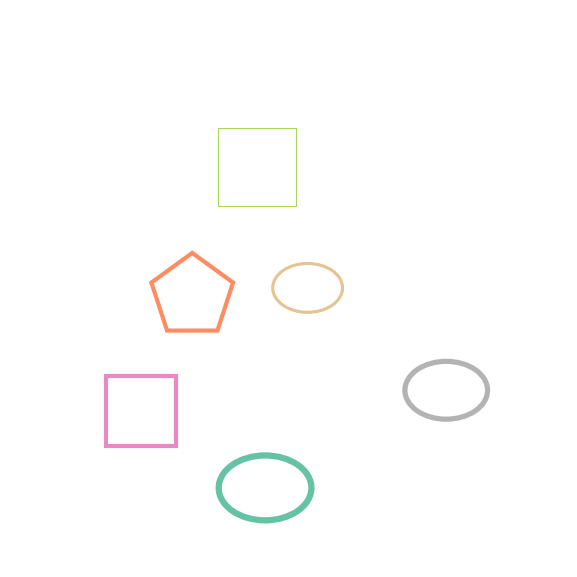[{"shape": "oval", "thickness": 3, "radius": 0.4, "center": [0.459, 0.154]}, {"shape": "pentagon", "thickness": 2, "radius": 0.37, "center": [0.333, 0.487]}, {"shape": "square", "thickness": 2, "radius": 0.3, "center": [0.244, 0.287]}, {"shape": "square", "thickness": 0.5, "radius": 0.34, "center": [0.446, 0.71]}, {"shape": "oval", "thickness": 1.5, "radius": 0.3, "center": [0.533, 0.501]}, {"shape": "oval", "thickness": 2.5, "radius": 0.36, "center": [0.773, 0.323]}]